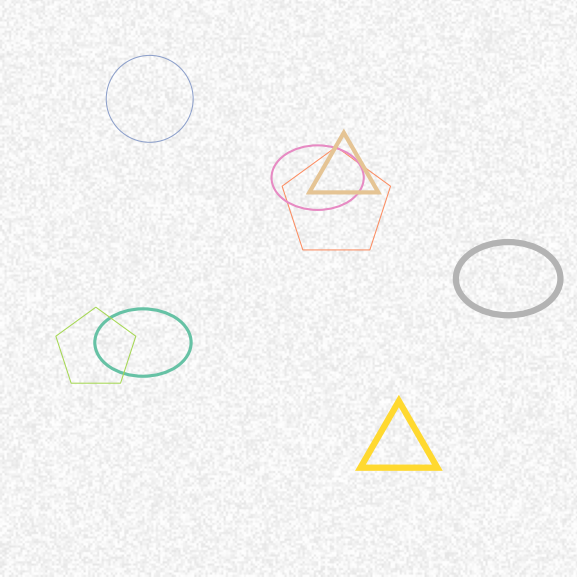[{"shape": "oval", "thickness": 1.5, "radius": 0.42, "center": [0.248, 0.406]}, {"shape": "pentagon", "thickness": 0.5, "radius": 0.49, "center": [0.582, 0.646]}, {"shape": "circle", "thickness": 0.5, "radius": 0.38, "center": [0.259, 0.828]}, {"shape": "oval", "thickness": 1, "radius": 0.4, "center": [0.55, 0.692]}, {"shape": "pentagon", "thickness": 0.5, "radius": 0.36, "center": [0.166, 0.394]}, {"shape": "triangle", "thickness": 3, "radius": 0.38, "center": [0.691, 0.228]}, {"shape": "triangle", "thickness": 2, "radius": 0.34, "center": [0.595, 0.7]}, {"shape": "oval", "thickness": 3, "radius": 0.45, "center": [0.88, 0.517]}]